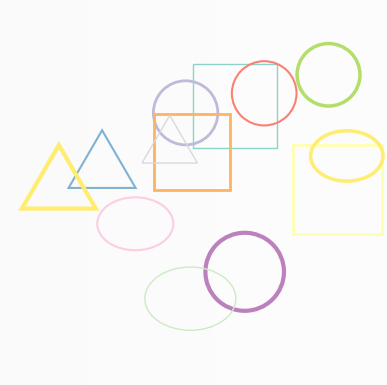[{"shape": "square", "thickness": 1, "radius": 0.54, "center": [0.606, 0.725]}, {"shape": "square", "thickness": 2, "radius": 0.58, "center": [0.872, 0.507]}, {"shape": "circle", "thickness": 2, "radius": 0.42, "center": [0.479, 0.707]}, {"shape": "circle", "thickness": 1.5, "radius": 0.42, "center": [0.682, 0.758]}, {"shape": "triangle", "thickness": 1.5, "radius": 0.5, "center": [0.263, 0.562]}, {"shape": "square", "thickness": 2, "radius": 0.5, "center": [0.495, 0.606]}, {"shape": "circle", "thickness": 2.5, "radius": 0.41, "center": [0.848, 0.806]}, {"shape": "oval", "thickness": 1.5, "radius": 0.49, "center": [0.349, 0.419]}, {"shape": "triangle", "thickness": 1, "radius": 0.41, "center": [0.438, 0.618]}, {"shape": "circle", "thickness": 3, "radius": 0.51, "center": [0.631, 0.294]}, {"shape": "oval", "thickness": 1, "radius": 0.59, "center": [0.491, 0.224]}, {"shape": "oval", "thickness": 2.5, "radius": 0.47, "center": [0.895, 0.595]}, {"shape": "triangle", "thickness": 3, "radius": 0.55, "center": [0.152, 0.513]}]